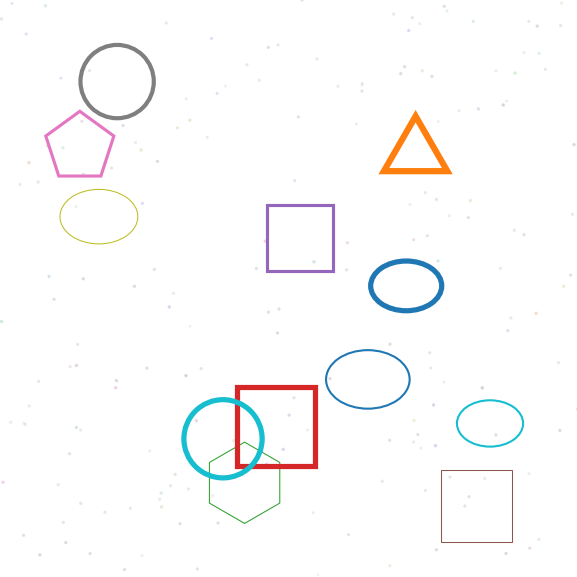[{"shape": "oval", "thickness": 1, "radius": 0.36, "center": [0.637, 0.342]}, {"shape": "oval", "thickness": 2.5, "radius": 0.31, "center": [0.703, 0.504]}, {"shape": "triangle", "thickness": 3, "radius": 0.32, "center": [0.72, 0.734]}, {"shape": "hexagon", "thickness": 0.5, "radius": 0.35, "center": [0.424, 0.163]}, {"shape": "square", "thickness": 2.5, "radius": 0.34, "center": [0.478, 0.261]}, {"shape": "square", "thickness": 1.5, "radius": 0.29, "center": [0.519, 0.587]}, {"shape": "square", "thickness": 0.5, "radius": 0.31, "center": [0.825, 0.123]}, {"shape": "pentagon", "thickness": 1.5, "radius": 0.31, "center": [0.138, 0.744]}, {"shape": "circle", "thickness": 2, "radius": 0.32, "center": [0.203, 0.858]}, {"shape": "oval", "thickness": 0.5, "radius": 0.34, "center": [0.171, 0.624]}, {"shape": "oval", "thickness": 1, "radius": 0.29, "center": [0.849, 0.266]}, {"shape": "circle", "thickness": 2.5, "radius": 0.34, "center": [0.386, 0.239]}]